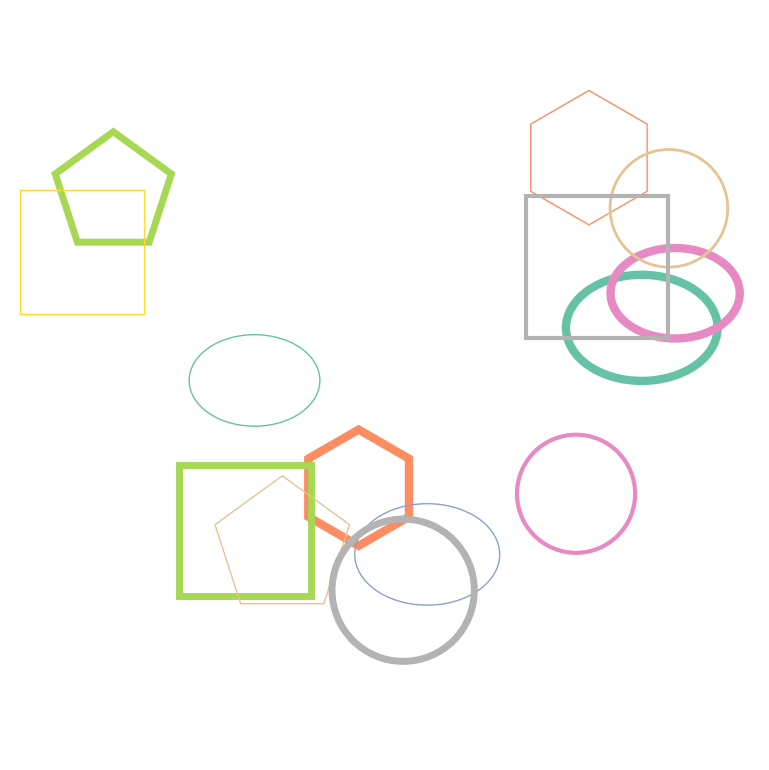[{"shape": "oval", "thickness": 0.5, "radius": 0.42, "center": [0.331, 0.506]}, {"shape": "oval", "thickness": 3, "radius": 0.49, "center": [0.833, 0.574]}, {"shape": "hexagon", "thickness": 3, "radius": 0.38, "center": [0.466, 0.367]}, {"shape": "hexagon", "thickness": 0.5, "radius": 0.44, "center": [0.765, 0.795]}, {"shape": "oval", "thickness": 0.5, "radius": 0.47, "center": [0.555, 0.28]}, {"shape": "oval", "thickness": 3, "radius": 0.42, "center": [0.877, 0.619]}, {"shape": "circle", "thickness": 1.5, "radius": 0.38, "center": [0.748, 0.359]}, {"shape": "pentagon", "thickness": 2.5, "radius": 0.4, "center": [0.147, 0.75]}, {"shape": "square", "thickness": 2.5, "radius": 0.43, "center": [0.318, 0.311]}, {"shape": "square", "thickness": 0.5, "radius": 0.4, "center": [0.106, 0.672]}, {"shape": "circle", "thickness": 1, "radius": 0.38, "center": [0.869, 0.729]}, {"shape": "pentagon", "thickness": 0.5, "radius": 0.46, "center": [0.367, 0.29]}, {"shape": "circle", "thickness": 2.5, "radius": 0.46, "center": [0.524, 0.233]}, {"shape": "square", "thickness": 1.5, "radius": 0.46, "center": [0.775, 0.653]}]